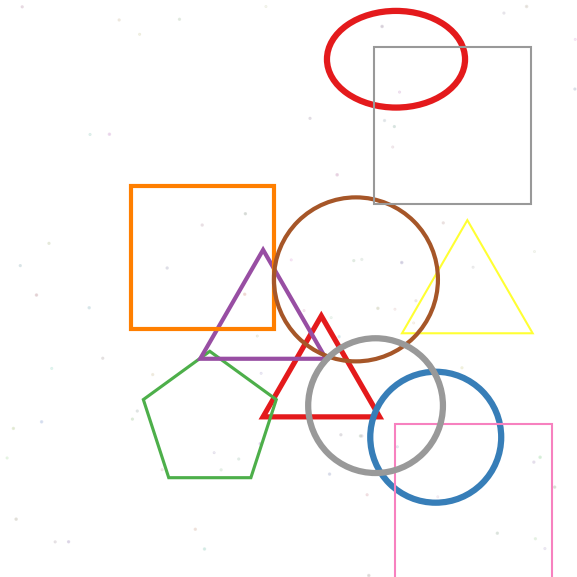[{"shape": "triangle", "thickness": 2.5, "radius": 0.58, "center": [0.556, 0.336]}, {"shape": "oval", "thickness": 3, "radius": 0.6, "center": [0.686, 0.897]}, {"shape": "circle", "thickness": 3, "radius": 0.57, "center": [0.755, 0.242]}, {"shape": "pentagon", "thickness": 1.5, "radius": 0.6, "center": [0.363, 0.27]}, {"shape": "triangle", "thickness": 2, "radius": 0.63, "center": [0.456, 0.441]}, {"shape": "square", "thickness": 2, "radius": 0.62, "center": [0.351, 0.553]}, {"shape": "triangle", "thickness": 1, "radius": 0.65, "center": [0.809, 0.487]}, {"shape": "circle", "thickness": 2, "radius": 0.71, "center": [0.616, 0.515]}, {"shape": "square", "thickness": 1, "radius": 0.68, "center": [0.82, 0.129]}, {"shape": "circle", "thickness": 3, "radius": 0.58, "center": [0.65, 0.297]}, {"shape": "square", "thickness": 1, "radius": 0.68, "center": [0.784, 0.782]}]